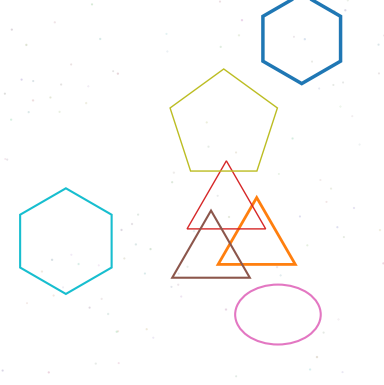[{"shape": "hexagon", "thickness": 2.5, "radius": 0.58, "center": [0.784, 0.899]}, {"shape": "triangle", "thickness": 2, "radius": 0.58, "center": [0.667, 0.371]}, {"shape": "triangle", "thickness": 1, "radius": 0.59, "center": [0.588, 0.464]}, {"shape": "triangle", "thickness": 1.5, "radius": 0.58, "center": [0.548, 0.337]}, {"shape": "oval", "thickness": 1.5, "radius": 0.56, "center": [0.722, 0.183]}, {"shape": "pentagon", "thickness": 1, "radius": 0.73, "center": [0.581, 0.674]}, {"shape": "hexagon", "thickness": 1.5, "radius": 0.69, "center": [0.171, 0.374]}]